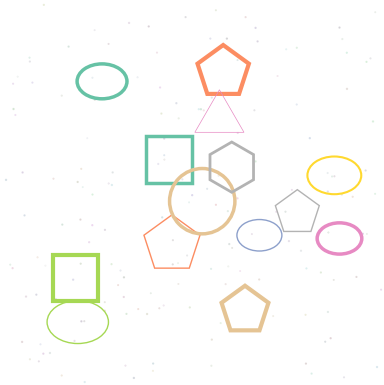[{"shape": "oval", "thickness": 2.5, "radius": 0.32, "center": [0.265, 0.789]}, {"shape": "square", "thickness": 2.5, "radius": 0.3, "center": [0.439, 0.586]}, {"shape": "pentagon", "thickness": 1, "radius": 0.38, "center": [0.447, 0.365]}, {"shape": "pentagon", "thickness": 3, "radius": 0.35, "center": [0.58, 0.813]}, {"shape": "oval", "thickness": 1, "radius": 0.29, "center": [0.674, 0.389]}, {"shape": "oval", "thickness": 2.5, "radius": 0.29, "center": [0.882, 0.381]}, {"shape": "triangle", "thickness": 0.5, "radius": 0.37, "center": [0.57, 0.693]}, {"shape": "square", "thickness": 3, "radius": 0.3, "center": [0.197, 0.277]}, {"shape": "oval", "thickness": 1, "radius": 0.4, "center": [0.202, 0.164]}, {"shape": "oval", "thickness": 1.5, "radius": 0.35, "center": [0.868, 0.545]}, {"shape": "circle", "thickness": 2.5, "radius": 0.42, "center": [0.525, 0.477]}, {"shape": "pentagon", "thickness": 3, "radius": 0.32, "center": [0.636, 0.194]}, {"shape": "hexagon", "thickness": 2, "radius": 0.33, "center": [0.602, 0.566]}, {"shape": "pentagon", "thickness": 1, "radius": 0.3, "center": [0.772, 0.447]}]